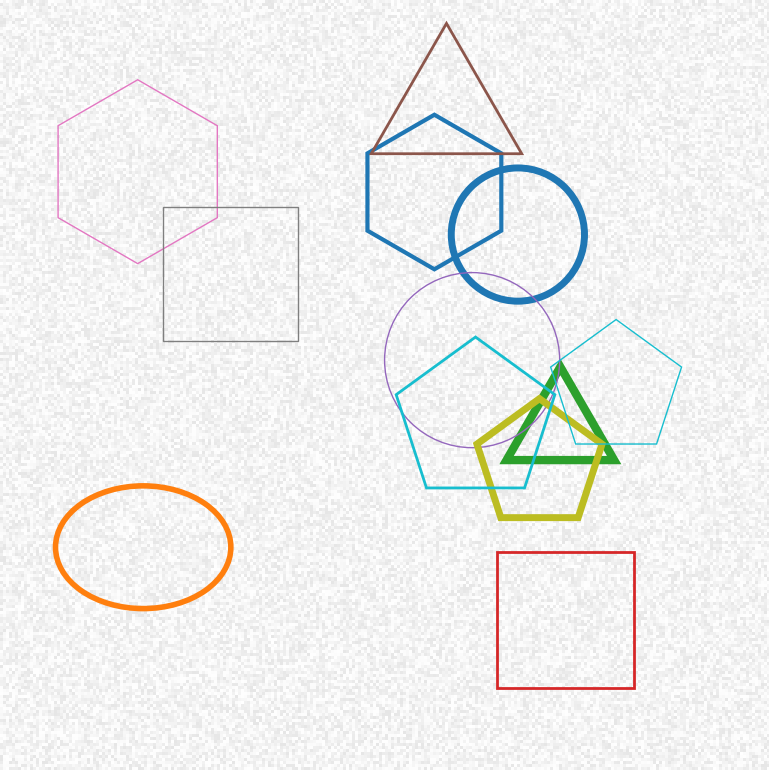[{"shape": "hexagon", "thickness": 1.5, "radius": 0.5, "center": [0.564, 0.751]}, {"shape": "circle", "thickness": 2.5, "radius": 0.43, "center": [0.673, 0.695]}, {"shape": "oval", "thickness": 2, "radius": 0.57, "center": [0.186, 0.289]}, {"shape": "triangle", "thickness": 3, "radius": 0.4, "center": [0.728, 0.443]}, {"shape": "square", "thickness": 1, "radius": 0.44, "center": [0.734, 0.195]}, {"shape": "circle", "thickness": 0.5, "radius": 0.57, "center": [0.613, 0.532]}, {"shape": "triangle", "thickness": 1, "radius": 0.56, "center": [0.58, 0.857]}, {"shape": "hexagon", "thickness": 0.5, "radius": 0.6, "center": [0.179, 0.777]}, {"shape": "square", "thickness": 0.5, "radius": 0.44, "center": [0.3, 0.644]}, {"shape": "pentagon", "thickness": 2.5, "radius": 0.43, "center": [0.701, 0.397]}, {"shape": "pentagon", "thickness": 0.5, "radius": 0.45, "center": [0.8, 0.496]}, {"shape": "pentagon", "thickness": 1, "radius": 0.54, "center": [0.618, 0.454]}]